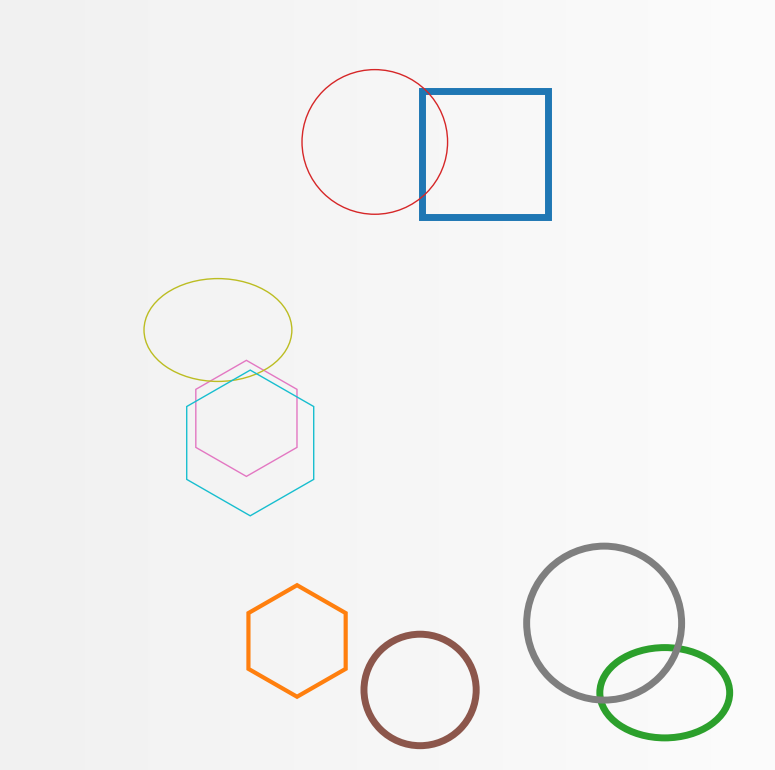[{"shape": "square", "thickness": 2.5, "radius": 0.41, "center": [0.626, 0.8]}, {"shape": "hexagon", "thickness": 1.5, "radius": 0.36, "center": [0.383, 0.168]}, {"shape": "oval", "thickness": 2.5, "radius": 0.42, "center": [0.858, 0.1]}, {"shape": "circle", "thickness": 0.5, "radius": 0.47, "center": [0.484, 0.816]}, {"shape": "circle", "thickness": 2.5, "radius": 0.36, "center": [0.542, 0.104]}, {"shape": "hexagon", "thickness": 0.5, "radius": 0.38, "center": [0.318, 0.457]}, {"shape": "circle", "thickness": 2.5, "radius": 0.5, "center": [0.78, 0.191]}, {"shape": "oval", "thickness": 0.5, "radius": 0.48, "center": [0.281, 0.571]}, {"shape": "hexagon", "thickness": 0.5, "radius": 0.47, "center": [0.323, 0.425]}]